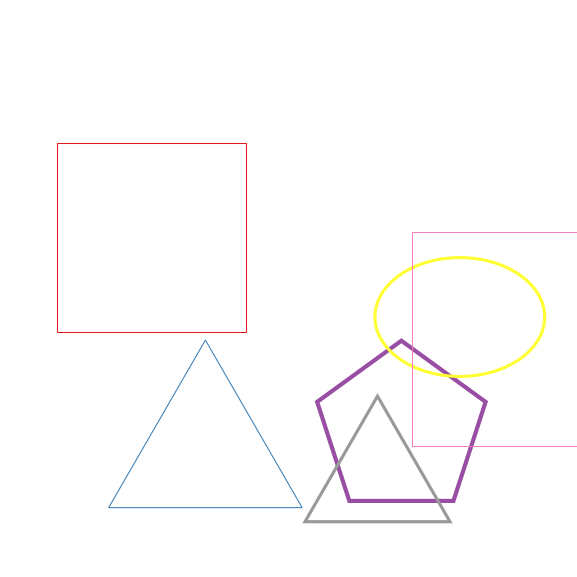[{"shape": "square", "thickness": 0.5, "radius": 0.82, "center": [0.262, 0.588]}, {"shape": "triangle", "thickness": 0.5, "radius": 0.97, "center": [0.356, 0.217]}, {"shape": "pentagon", "thickness": 2, "radius": 0.77, "center": [0.695, 0.256]}, {"shape": "oval", "thickness": 1.5, "radius": 0.73, "center": [0.796, 0.45]}, {"shape": "square", "thickness": 0.5, "radius": 0.93, "center": [0.899, 0.413]}, {"shape": "triangle", "thickness": 1.5, "radius": 0.72, "center": [0.654, 0.168]}]